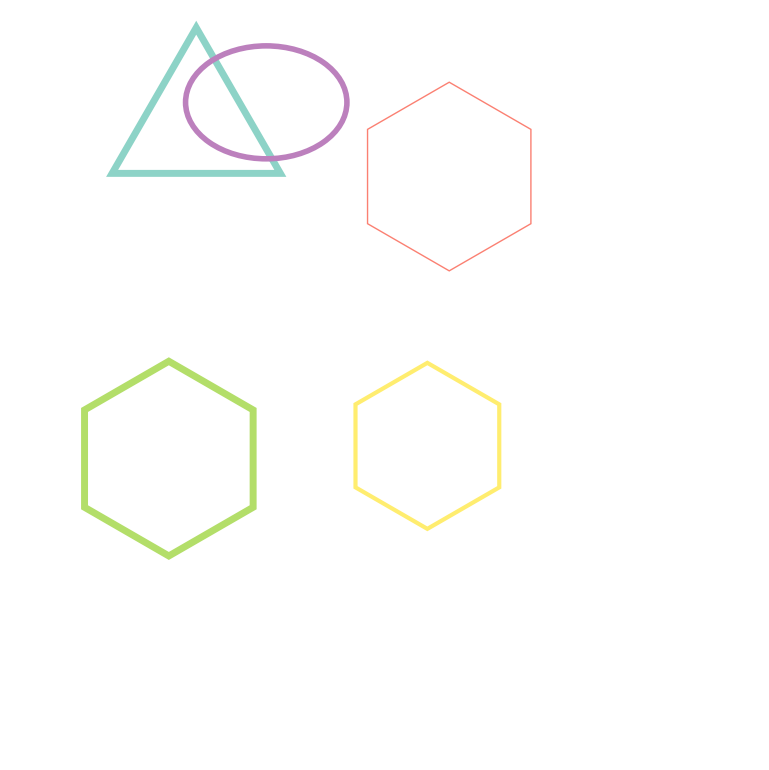[{"shape": "triangle", "thickness": 2.5, "radius": 0.63, "center": [0.255, 0.838]}, {"shape": "hexagon", "thickness": 0.5, "radius": 0.61, "center": [0.583, 0.771]}, {"shape": "hexagon", "thickness": 2.5, "radius": 0.63, "center": [0.219, 0.404]}, {"shape": "oval", "thickness": 2, "radius": 0.52, "center": [0.346, 0.867]}, {"shape": "hexagon", "thickness": 1.5, "radius": 0.54, "center": [0.555, 0.421]}]